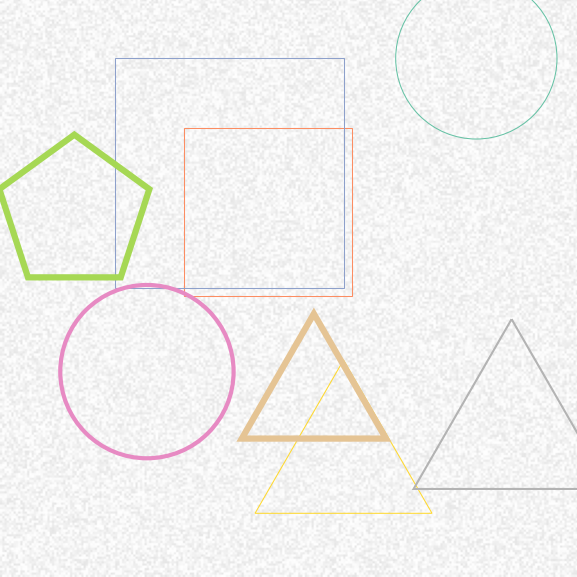[{"shape": "circle", "thickness": 0.5, "radius": 0.7, "center": [0.825, 0.898]}, {"shape": "square", "thickness": 0.5, "radius": 0.73, "center": [0.464, 0.632]}, {"shape": "square", "thickness": 0.5, "radius": 0.99, "center": [0.397, 0.699]}, {"shape": "circle", "thickness": 2, "radius": 0.75, "center": [0.254, 0.356]}, {"shape": "pentagon", "thickness": 3, "radius": 0.68, "center": [0.129, 0.629]}, {"shape": "triangle", "thickness": 0.5, "radius": 0.88, "center": [0.595, 0.199]}, {"shape": "triangle", "thickness": 3, "radius": 0.72, "center": [0.543, 0.312]}, {"shape": "triangle", "thickness": 1, "radius": 0.98, "center": [0.886, 0.25]}]